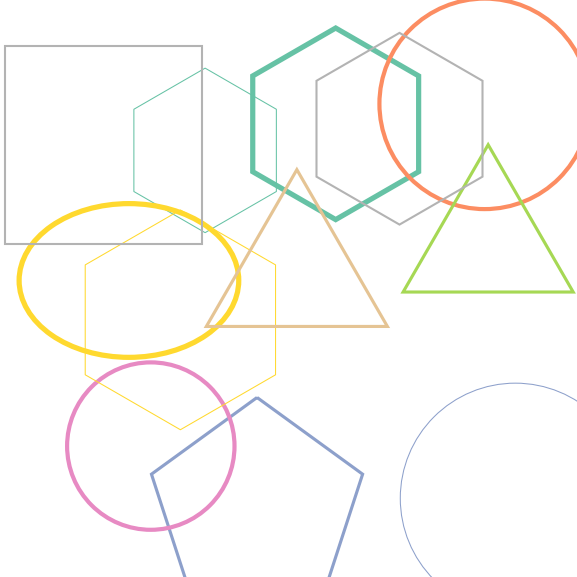[{"shape": "hexagon", "thickness": 2.5, "radius": 0.83, "center": [0.581, 0.785]}, {"shape": "hexagon", "thickness": 0.5, "radius": 0.71, "center": [0.355, 0.739]}, {"shape": "circle", "thickness": 2, "radius": 0.91, "center": [0.839, 0.819]}, {"shape": "pentagon", "thickness": 1.5, "radius": 0.96, "center": [0.445, 0.119]}, {"shape": "circle", "thickness": 0.5, "radius": 1.0, "center": [0.892, 0.136]}, {"shape": "circle", "thickness": 2, "radius": 0.72, "center": [0.261, 0.227]}, {"shape": "triangle", "thickness": 1.5, "radius": 0.85, "center": [0.845, 0.578]}, {"shape": "hexagon", "thickness": 0.5, "radius": 0.95, "center": [0.312, 0.445]}, {"shape": "oval", "thickness": 2.5, "radius": 0.95, "center": [0.223, 0.513]}, {"shape": "triangle", "thickness": 1.5, "radius": 0.91, "center": [0.514, 0.524]}, {"shape": "square", "thickness": 1, "radius": 0.85, "center": [0.179, 0.748]}, {"shape": "hexagon", "thickness": 1, "radius": 0.83, "center": [0.692, 0.776]}]